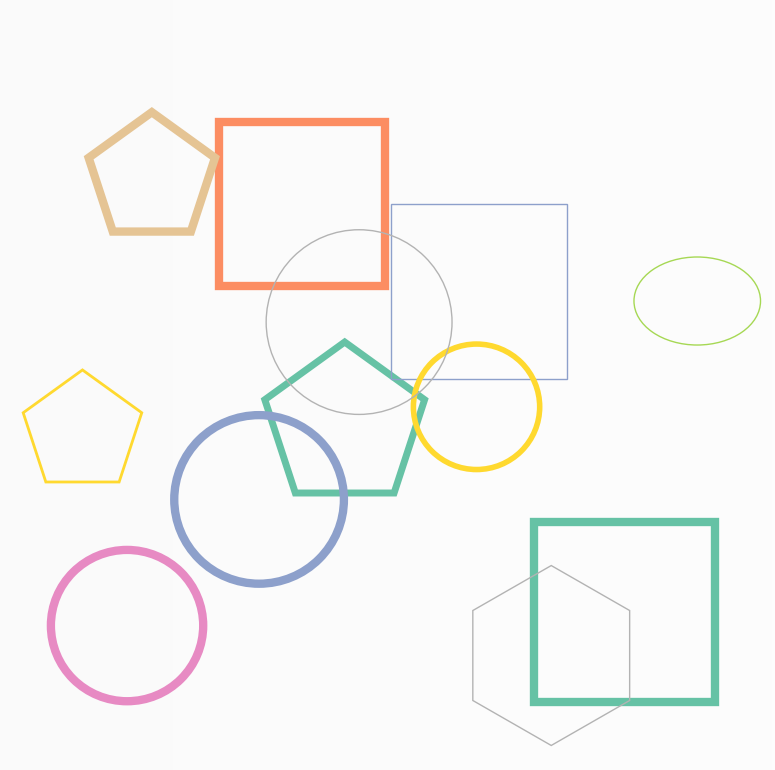[{"shape": "square", "thickness": 3, "radius": 0.58, "center": [0.806, 0.205]}, {"shape": "pentagon", "thickness": 2.5, "radius": 0.54, "center": [0.445, 0.447]}, {"shape": "square", "thickness": 3, "radius": 0.54, "center": [0.389, 0.735]}, {"shape": "circle", "thickness": 3, "radius": 0.55, "center": [0.334, 0.351]}, {"shape": "square", "thickness": 0.5, "radius": 0.57, "center": [0.618, 0.622]}, {"shape": "circle", "thickness": 3, "radius": 0.49, "center": [0.164, 0.188]}, {"shape": "oval", "thickness": 0.5, "radius": 0.41, "center": [0.9, 0.609]}, {"shape": "circle", "thickness": 2, "radius": 0.41, "center": [0.615, 0.472]}, {"shape": "pentagon", "thickness": 1, "radius": 0.4, "center": [0.106, 0.439]}, {"shape": "pentagon", "thickness": 3, "radius": 0.43, "center": [0.196, 0.769]}, {"shape": "hexagon", "thickness": 0.5, "radius": 0.58, "center": [0.711, 0.149]}, {"shape": "circle", "thickness": 0.5, "radius": 0.6, "center": [0.463, 0.582]}]